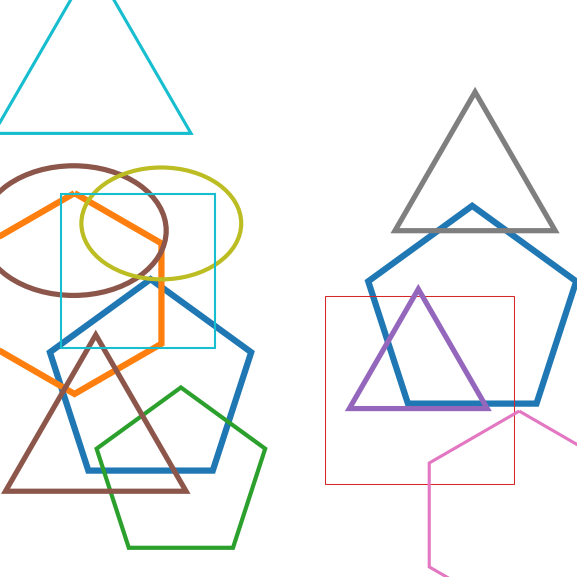[{"shape": "pentagon", "thickness": 3, "radius": 0.92, "center": [0.261, 0.332]}, {"shape": "pentagon", "thickness": 3, "radius": 0.95, "center": [0.818, 0.453]}, {"shape": "hexagon", "thickness": 3, "radius": 0.87, "center": [0.129, 0.491]}, {"shape": "pentagon", "thickness": 2, "radius": 0.77, "center": [0.313, 0.175]}, {"shape": "square", "thickness": 0.5, "radius": 0.82, "center": [0.727, 0.324]}, {"shape": "triangle", "thickness": 2.5, "radius": 0.69, "center": [0.724, 0.361]}, {"shape": "oval", "thickness": 2.5, "radius": 0.8, "center": [0.127, 0.6]}, {"shape": "triangle", "thickness": 2.5, "radius": 0.9, "center": [0.166, 0.239]}, {"shape": "hexagon", "thickness": 1.5, "radius": 0.9, "center": [0.899, 0.107]}, {"shape": "triangle", "thickness": 2.5, "radius": 0.8, "center": [0.823, 0.68]}, {"shape": "oval", "thickness": 2, "radius": 0.69, "center": [0.279, 0.612]}, {"shape": "triangle", "thickness": 1.5, "radius": 0.99, "center": [0.16, 0.867]}, {"shape": "square", "thickness": 1, "radius": 0.67, "center": [0.239, 0.53]}]